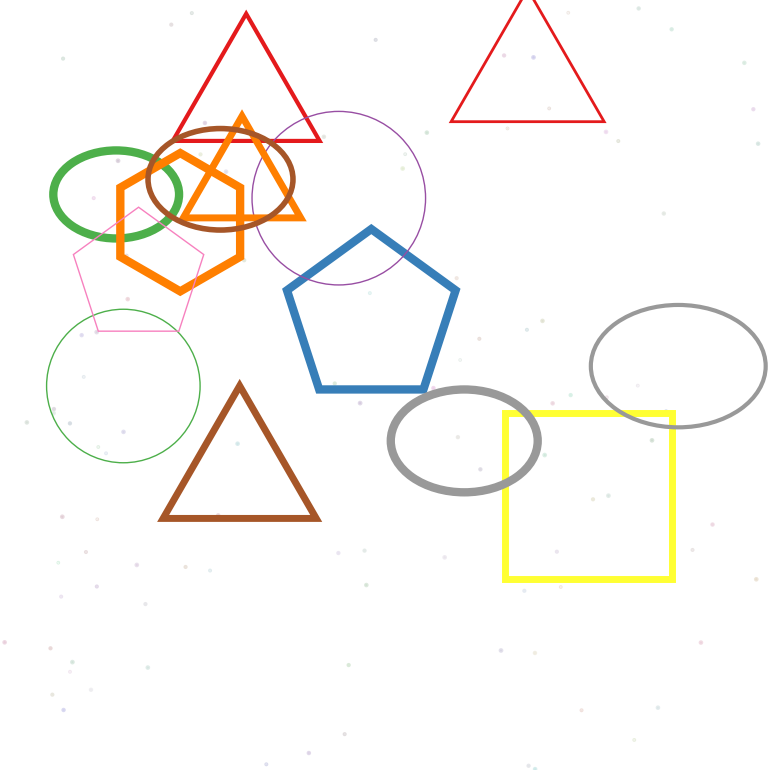[{"shape": "triangle", "thickness": 1, "radius": 0.57, "center": [0.685, 0.899]}, {"shape": "triangle", "thickness": 1.5, "radius": 0.55, "center": [0.32, 0.872]}, {"shape": "pentagon", "thickness": 3, "radius": 0.58, "center": [0.482, 0.587]}, {"shape": "oval", "thickness": 3, "radius": 0.41, "center": [0.151, 0.747]}, {"shape": "circle", "thickness": 0.5, "radius": 0.5, "center": [0.16, 0.499]}, {"shape": "circle", "thickness": 0.5, "radius": 0.56, "center": [0.44, 0.743]}, {"shape": "hexagon", "thickness": 3, "radius": 0.45, "center": [0.234, 0.711]}, {"shape": "triangle", "thickness": 2.5, "radius": 0.44, "center": [0.314, 0.761]}, {"shape": "square", "thickness": 2.5, "radius": 0.54, "center": [0.764, 0.355]}, {"shape": "oval", "thickness": 2, "radius": 0.47, "center": [0.286, 0.767]}, {"shape": "triangle", "thickness": 2.5, "radius": 0.57, "center": [0.311, 0.384]}, {"shape": "pentagon", "thickness": 0.5, "radius": 0.44, "center": [0.18, 0.642]}, {"shape": "oval", "thickness": 1.5, "radius": 0.57, "center": [0.881, 0.524]}, {"shape": "oval", "thickness": 3, "radius": 0.48, "center": [0.603, 0.427]}]